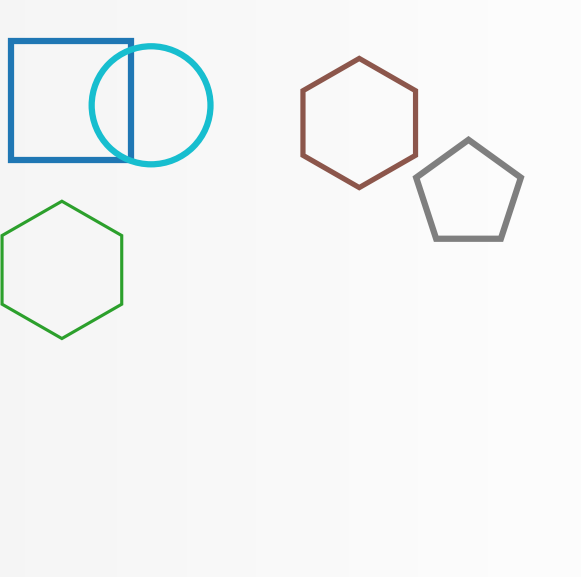[{"shape": "square", "thickness": 3, "radius": 0.52, "center": [0.122, 0.825]}, {"shape": "hexagon", "thickness": 1.5, "radius": 0.59, "center": [0.106, 0.532]}, {"shape": "hexagon", "thickness": 2.5, "radius": 0.56, "center": [0.618, 0.786]}, {"shape": "pentagon", "thickness": 3, "radius": 0.47, "center": [0.806, 0.662]}, {"shape": "circle", "thickness": 3, "radius": 0.51, "center": [0.26, 0.817]}]